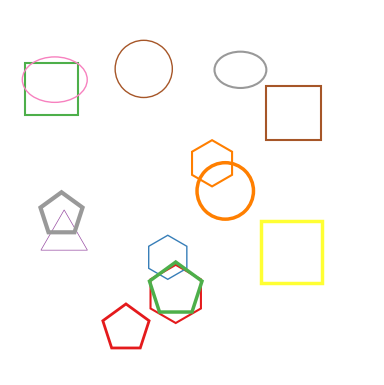[{"shape": "pentagon", "thickness": 2, "radius": 0.32, "center": [0.327, 0.147]}, {"shape": "hexagon", "thickness": 1.5, "radius": 0.38, "center": [0.456, 0.237]}, {"shape": "hexagon", "thickness": 1, "radius": 0.29, "center": [0.436, 0.332]}, {"shape": "square", "thickness": 1.5, "radius": 0.34, "center": [0.134, 0.768]}, {"shape": "pentagon", "thickness": 2.5, "radius": 0.36, "center": [0.456, 0.248]}, {"shape": "triangle", "thickness": 0.5, "radius": 0.35, "center": [0.167, 0.385]}, {"shape": "circle", "thickness": 2.5, "radius": 0.37, "center": [0.585, 0.504]}, {"shape": "hexagon", "thickness": 1.5, "radius": 0.3, "center": [0.551, 0.576]}, {"shape": "square", "thickness": 2.5, "radius": 0.4, "center": [0.757, 0.345]}, {"shape": "circle", "thickness": 1, "radius": 0.37, "center": [0.373, 0.821]}, {"shape": "square", "thickness": 1.5, "radius": 0.36, "center": [0.762, 0.706]}, {"shape": "oval", "thickness": 1, "radius": 0.42, "center": [0.142, 0.793]}, {"shape": "oval", "thickness": 1.5, "radius": 0.34, "center": [0.624, 0.819]}, {"shape": "pentagon", "thickness": 3, "radius": 0.29, "center": [0.16, 0.443]}]